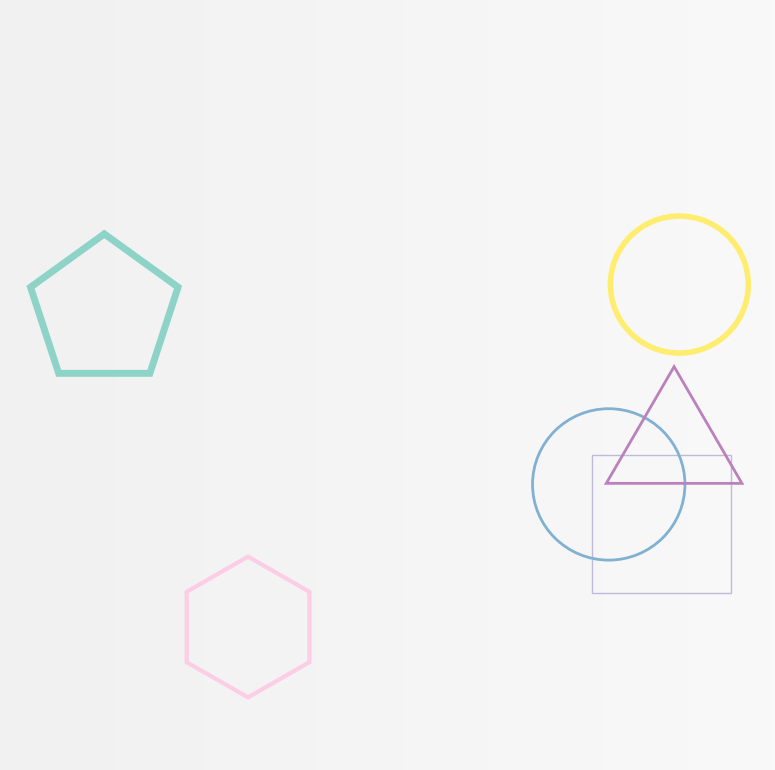[{"shape": "pentagon", "thickness": 2.5, "radius": 0.5, "center": [0.135, 0.596]}, {"shape": "square", "thickness": 0.5, "radius": 0.45, "center": [0.854, 0.32]}, {"shape": "circle", "thickness": 1, "radius": 0.49, "center": [0.785, 0.371]}, {"shape": "hexagon", "thickness": 1.5, "radius": 0.46, "center": [0.32, 0.186]}, {"shape": "triangle", "thickness": 1, "radius": 0.51, "center": [0.87, 0.423]}, {"shape": "circle", "thickness": 2, "radius": 0.44, "center": [0.877, 0.63]}]